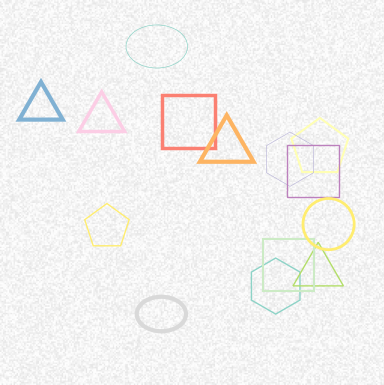[{"shape": "hexagon", "thickness": 1, "radius": 0.36, "center": [0.716, 0.257]}, {"shape": "oval", "thickness": 0.5, "radius": 0.4, "center": [0.407, 0.879]}, {"shape": "pentagon", "thickness": 1.5, "radius": 0.39, "center": [0.831, 0.616]}, {"shape": "hexagon", "thickness": 0.5, "radius": 0.35, "center": [0.753, 0.587]}, {"shape": "square", "thickness": 2.5, "radius": 0.34, "center": [0.49, 0.684]}, {"shape": "triangle", "thickness": 3, "radius": 0.33, "center": [0.106, 0.722]}, {"shape": "triangle", "thickness": 3, "radius": 0.4, "center": [0.589, 0.62]}, {"shape": "triangle", "thickness": 1, "radius": 0.38, "center": [0.827, 0.295]}, {"shape": "triangle", "thickness": 2.5, "radius": 0.34, "center": [0.264, 0.693]}, {"shape": "oval", "thickness": 3, "radius": 0.32, "center": [0.419, 0.184]}, {"shape": "square", "thickness": 1, "radius": 0.34, "center": [0.814, 0.555]}, {"shape": "square", "thickness": 1.5, "radius": 0.33, "center": [0.749, 0.312]}, {"shape": "circle", "thickness": 2, "radius": 0.33, "center": [0.853, 0.418]}, {"shape": "pentagon", "thickness": 1, "radius": 0.3, "center": [0.278, 0.411]}]